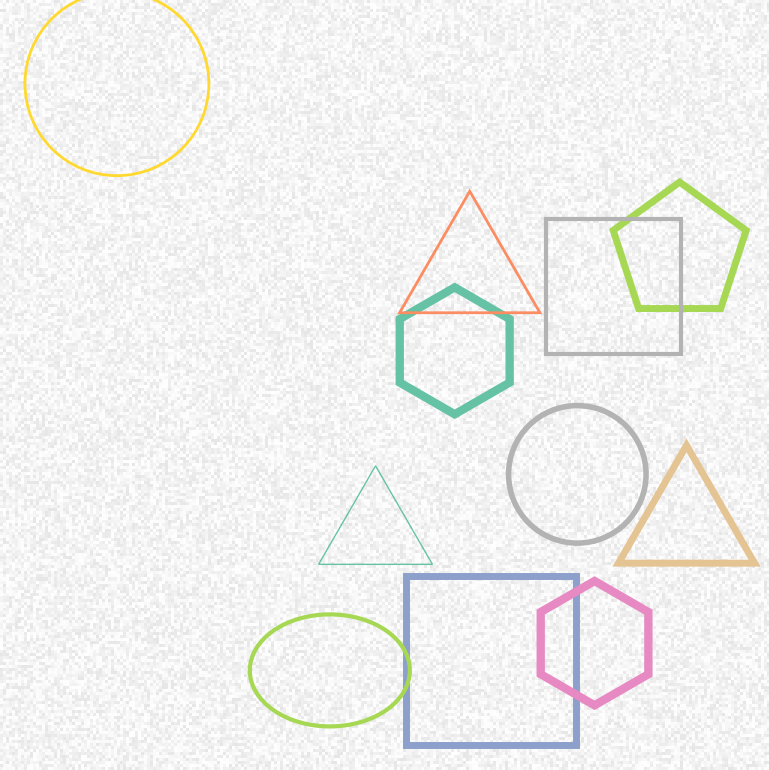[{"shape": "triangle", "thickness": 0.5, "radius": 0.43, "center": [0.488, 0.31]}, {"shape": "hexagon", "thickness": 3, "radius": 0.41, "center": [0.591, 0.544]}, {"shape": "triangle", "thickness": 1, "radius": 0.53, "center": [0.61, 0.646]}, {"shape": "square", "thickness": 2.5, "radius": 0.55, "center": [0.638, 0.142]}, {"shape": "hexagon", "thickness": 3, "radius": 0.4, "center": [0.772, 0.165]}, {"shape": "oval", "thickness": 1.5, "radius": 0.52, "center": [0.428, 0.129]}, {"shape": "pentagon", "thickness": 2.5, "radius": 0.45, "center": [0.883, 0.673]}, {"shape": "circle", "thickness": 1, "radius": 0.6, "center": [0.152, 0.891]}, {"shape": "triangle", "thickness": 2.5, "radius": 0.51, "center": [0.892, 0.32]}, {"shape": "circle", "thickness": 2, "radius": 0.45, "center": [0.75, 0.384]}, {"shape": "square", "thickness": 1.5, "radius": 0.44, "center": [0.797, 0.628]}]